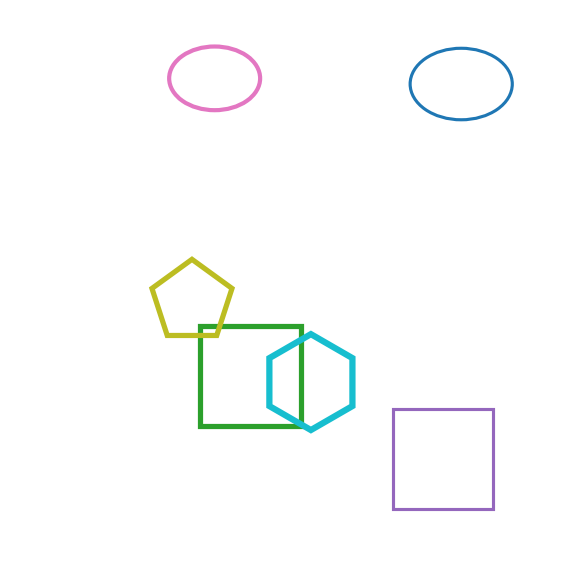[{"shape": "oval", "thickness": 1.5, "radius": 0.44, "center": [0.799, 0.854]}, {"shape": "square", "thickness": 2.5, "radius": 0.43, "center": [0.434, 0.348]}, {"shape": "square", "thickness": 1.5, "radius": 0.43, "center": [0.767, 0.205]}, {"shape": "oval", "thickness": 2, "radius": 0.39, "center": [0.372, 0.863]}, {"shape": "pentagon", "thickness": 2.5, "radius": 0.36, "center": [0.332, 0.477]}, {"shape": "hexagon", "thickness": 3, "radius": 0.42, "center": [0.538, 0.338]}]